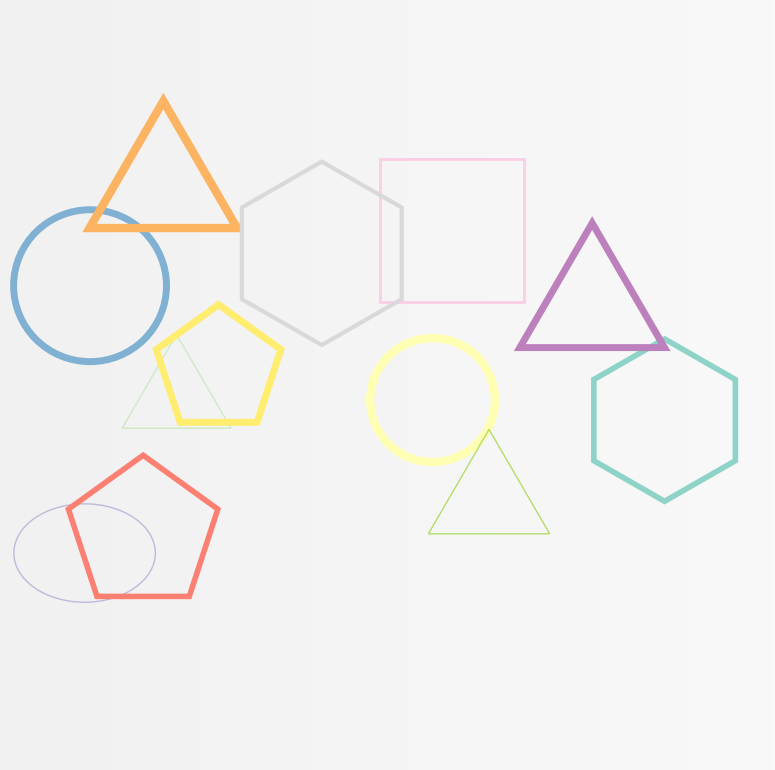[{"shape": "hexagon", "thickness": 2, "radius": 0.53, "center": [0.858, 0.454]}, {"shape": "circle", "thickness": 3, "radius": 0.4, "center": [0.558, 0.48]}, {"shape": "oval", "thickness": 0.5, "radius": 0.46, "center": [0.109, 0.282]}, {"shape": "pentagon", "thickness": 2, "radius": 0.51, "center": [0.185, 0.307]}, {"shape": "circle", "thickness": 2.5, "radius": 0.49, "center": [0.116, 0.629]}, {"shape": "triangle", "thickness": 3, "radius": 0.55, "center": [0.211, 0.759]}, {"shape": "triangle", "thickness": 0.5, "radius": 0.45, "center": [0.631, 0.352]}, {"shape": "square", "thickness": 1, "radius": 0.46, "center": [0.583, 0.701]}, {"shape": "hexagon", "thickness": 1.5, "radius": 0.6, "center": [0.415, 0.671]}, {"shape": "triangle", "thickness": 2.5, "radius": 0.54, "center": [0.764, 0.602]}, {"shape": "triangle", "thickness": 0.5, "radius": 0.41, "center": [0.228, 0.484]}, {"shape": "pentagon", "thickness": 2.5, "radius": 0.42, "center": [0.282, 0.52]}]